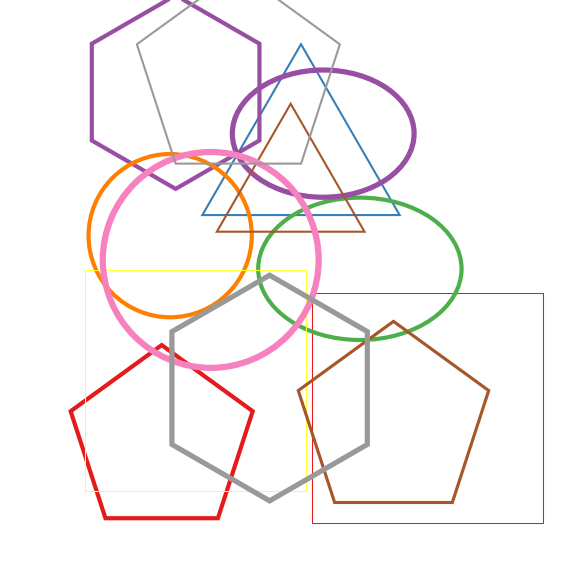[{"shape": "pentagon", "thickness": 2, "radius": 0.83, "center": [0.28, 0.236]}, {"shape": "square", "thickness": 0.5, "radius": 1.0, "center": [0.741, 0.293]}, {"shape": "triangle", "thickness": 1, "radius": 0.99, "center": [0.521, 0.725]}, {"shape": "oval", "thickness": 2, "radius": 0.88, "center": [0.623, 0.534]}, {"shape": "oval", "thickness": 2.5, "radius": 0.79, "center": [0.56, 0.768]}, {"shape": "hexagon", "thickness": 2, "radius": 0.84, "center": [0.304, 0.84]}, {"shape": "circle", "thickness": 2, "radius": 0.71, "center": [0.295, 0.591]}, {"shape": "square", "thickness": 0.5, "radius": 0.96, "center": [0.338, 0.341]}, {"shape": "pentagon", "thickness": 1.5, "radius": 0.87, "center": [0.681, 0.269]}, {"shape": "triangle", "thickness": 1, "radius": 0.74, "center": [0.503, 0.672]}, {"shape": "circle", "thickness": 3, "radius": 0.93, "center": [0.365, 0.549]}, {"shape": "pentagon", "thickness": 1, "radius": 0.92, "center": [0.413, 0.865]}, {"shape": "hexagon", "thickness": 2.5, "radius": 0.98, "center": [0.467, 0.327]}]